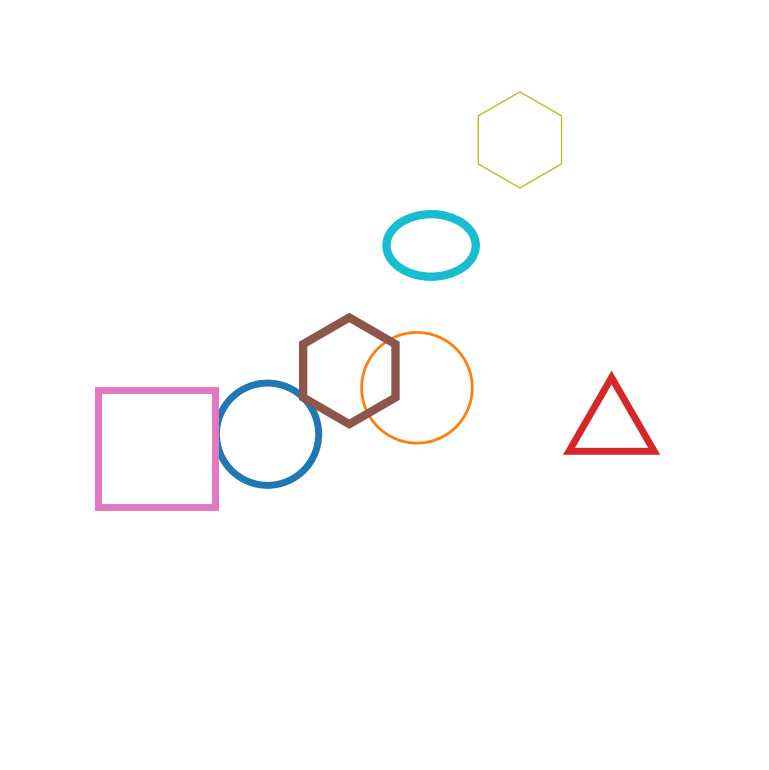[{"shape": "circle", "thickness": 2.5, "radius": 0.33, "center": [0.347, 0.436]}, {"shape": "circle", "thickness": 1, "radius": 0.36, "center": [0.541, 0.496]}, {"shape": "triangle", "thickness": 2.5, "radius": 0.32, "center": [0.794, 0.446]}, {"shape": "hexagon", "thickness": 3, "radius": 0.35, "center": [0.454, 0.518]}, {"shape": "square", "thickness": 2.5, "radius": 0.38, "center": [0.204, 0.418]}, {"shape": "hexagon", "thickness": 0.5, "radius": 0.31, "center": [0.675, 0.818]}, {"shape": "oval", "thickness": 3, "radius": 0.29, "center": [0.56, 0.681]}]